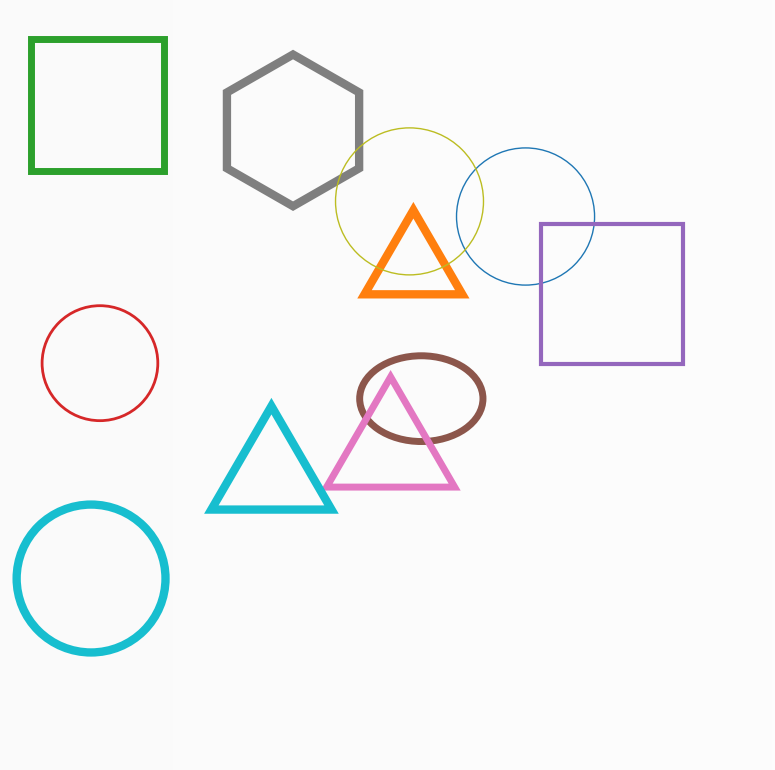[{"shape": "circle", "thickness": 0.5, "radius": 0.45, "center": [0.678, 0.719]}, {"shape": "triangle", "thickness": 3, "radius": 0.36, "center": [0.533, 0.654]}, {"shape": "square", "thickness": 2.5, "radius": 0.43, "center": [0.126, 0.864]}, {"shape": "circle", "thickness": 1, "radius": 0.37, "center": [0.129, 0.528]}, {"shape": "square", "thickness": 1.5, "radius": 0.46, "center": [0.79, 0.618]}, {"shape": "oval", "thickness": 2.5, "radius": 0.4, "center": [0.544, 0.482]}, {"shape": "triangle", "thickness": 2.5, "radius": 0.48, "center": [0.504, 0.415]}, {"shape": "hexagon", "thickness": 3, "radius": 0.49, "center": [0.378, 0.831]}, {"shape": "circle", "thickness": 0.5, "radius": 0.48, "center": [0.528, 0.738]}, {"shape": "circle", "thickness": 3, "radius": 0.48, "center": [0.118, 0.249]}, {"shape": "triangle", "thickness": 3, "radius": 0.45, "center": [0.35, 0.383]}]